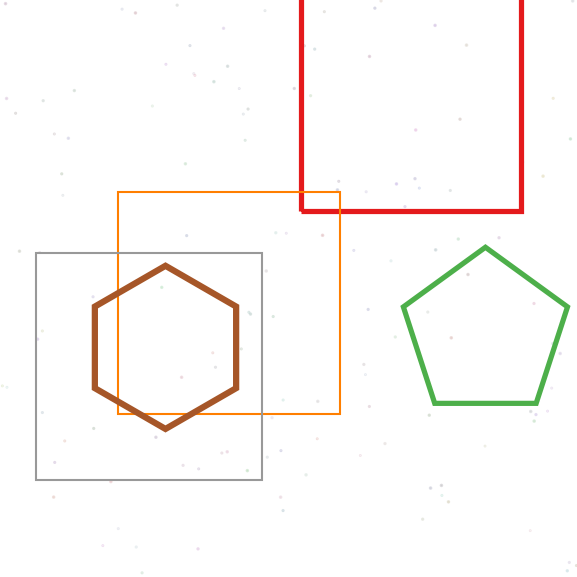[{"shape": "square", "thickness": 2.5, "radius": 0.95, "center": [0.712, 0.824]}, {"shape": "pentagon", "thickness": 2.5, "radius": 0.75, "center": [0.841, 0.422]}, {"shape": "square", "thickness": 1, "radius": 0.96, "center": [0.397, 0.475]}, {"shape": "hexagon", "thickness": 3, "radius": 0.71, "center": [0.287, 0.398]}, {"shape": "square", "thickness": 1, "radius": 0.98, "center": [0.258, 0.365]}]